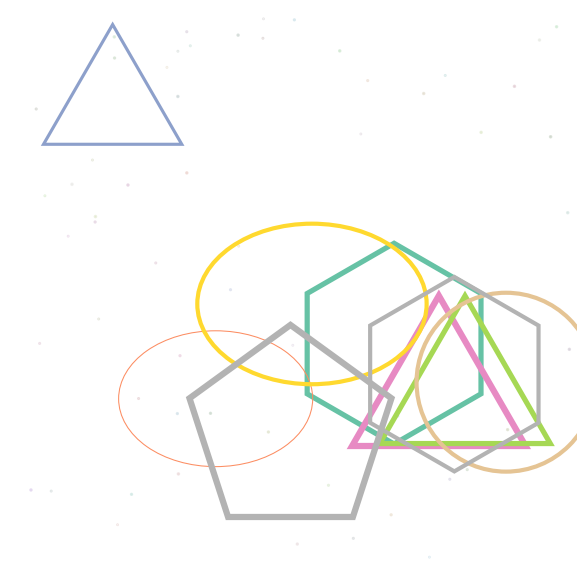[{"shape": "hexagon", "thickness": 2.5, "radius": 0.87, "center": [0.682, 0.404]}, {"shape": "oval", "thickness": 0.5, "radius": 0.84, "center": [0.373, 0.309]}, {"shape": "triangle", "thickness": 1.5, "radius": 0.69, "center": [0.195, 0.818]}, {"shape": "triangle", "thickness": 3, "radius": 0.87, "center": [0.76, 0.314]}, {"shape": "triangle", "thickness": 2.5, "radius": 0.85, "center": [0.805, 0.316]}, {"shape": "oval", "thickness": 2, "radius": 0.99, "center": [0.54, 0.473]}, {"shape": "circle", "thickness": 2, "radius": 0.77, "center": [0.876, 0.337]}, {"shape": "pentagon", "thickness": 3, "radius": 0.92, "center": [0.503, 0.253]}, {"shape": "hexagon", "thickness": 2, "radius": 0.84, "center": [0.787, 0.351]}]